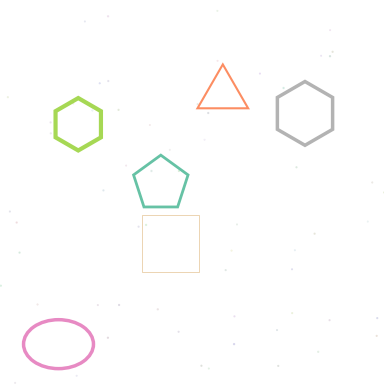[{"shape": "pentagon", "thickness": 2, "radius": 0.37, "center": [0.418, 0.523]}, {"shape": "triangle", "thickness": 1.5, "radius": 0.38, "center": [0.579, 0.757]}, {"shape": "oval", "thickness": 2.5, "radius": 0.45, "center": [0.152, 0.106]}, {"shape": "hexagon", "thickness": 3, "radius": 0.34, "center": [0.203, 0.677]}, {"shape": "square", "thickness": 0.5, "radius": 0.37, "center": [0.442, 0.367]}, {"shape": "hexagon", "thickness": 2.5, "radius": 0.41, "center": [0.792, 0.705]}]